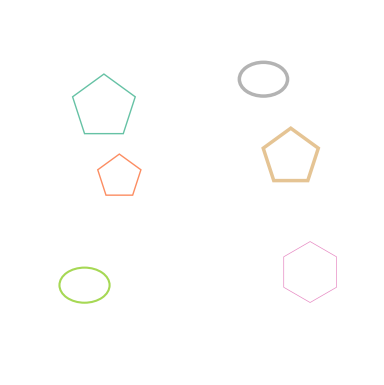[{"shape": "pentagon", "thickness": 1, "radius": 0.43, "center": [0.27, 0.722]}, {"shape": "pentagon", "thickness": 1, "radius": 0.29, "center": [0.31, 0.541]}, {"shape": "hexagon", "thickness": 0.5, "radius": 0.4, "center": [0.805, 0.293]}, {"shape": "oval", "thickness": 1.5, "radius": 0.33, "center": [0.22, 0.259]}, {"shape": "pentagon", "thickness": 2.5, "radius": 0.38, "center": [0.755, 0.592]}, {"shape": "oval", "thickness": 2.5, "radius": 0.31, "center": [0.684, 0.794]}]